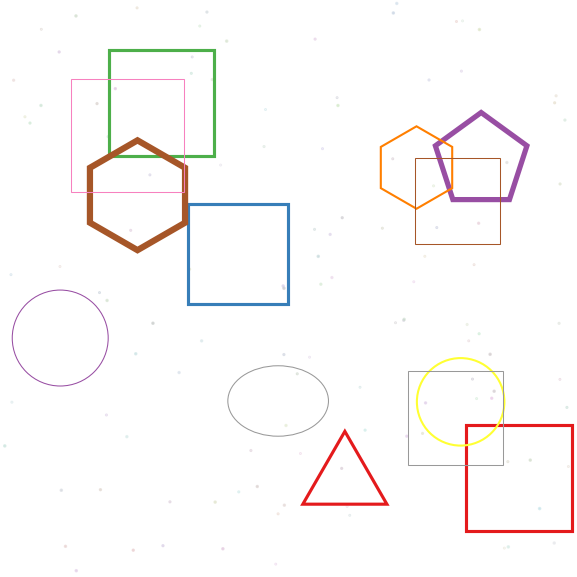[{"shape": "square", "thickness": 1.5, "radius": 0.46, "center": [0.899, 0.171]}, {"shape": "triangle", "thickness": 1.5, "radius": 0.42, "center": [0.597, 0.168]}, {"shape": "square", "thickness": 1.5, "radius": 0.43, "center": [0.413, 0.559]}, {"shape": "square", "thickness": 1.5, "radius": 0.46, "center": [0.28, 0.821]}, {"shape": "pentagon", "thickness": 2.5, "radius": 0.42, "center": [0.833, 0.721]}, {"shape": "circle", "thickness": 0.5, "radius": 0.42, "center": [0.104, 0.414]}, {"shape": "hexagon", "thickness": 1, "radius": 0.36, "center": [0.721, 0.709]}, {"shape": "circle", "thickness": 1, "radius": 0.38, "center": [0.798, 0.303]}, {"shape": "hexagon", "thickness": 3, "radius": 0.48, "center": [0.238, 0.661]}, {"shape": "square", "thickness": 0.5, "radius": 0.37, "center": [0.793, 0.651]}, {"shape": "square", "thickness": 0.5, "radius": 0.49, "center": [0.221, 0.764]}, {"shape": "square", "thickness": 0.5, "radius": 0.41, "center": [0.789, 0.275]}, {"shape": "oval", "thickness": 0.5, "radius": 0.44, "center": [0.482, 0.305]}]